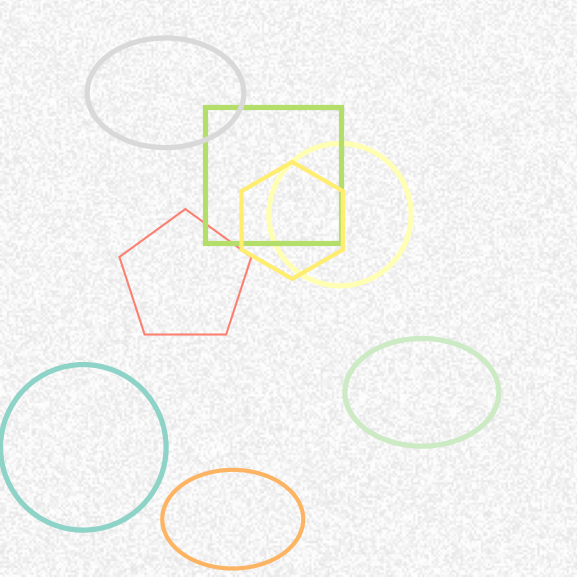[{"shape": "circle", "thickness": 2.5, "radius": 0.72, "center": [0.144, 0.225]}, {"shape": "circle", "thickness": 2.5, "radius": 0.62, "center": [0.589, 0.627]}, {"shape": "pentagon", "thickness": 1, "radius": 0.6, "center": [0.321, 0.517]}, {"shape": "oval", "thickness": 2, "radius": 0.61, "center": [0.403, 0.1]}, {"shape": "square", "thickness": 2.5, "radius": 0.59, "center": [0.472, 0.697]}, {"shape": "oval", "thickness": 2.5, "radius": 0.68, "center": [0.287, 0.838]}, {"shape": "oval", "thickness": 2.5, "radius": 0.67, "center": [0.73, 0.32]}, {"shape": "hexagon", "thickness": 2, "radius": 0.51, "center": [0.506, 0.618]}]